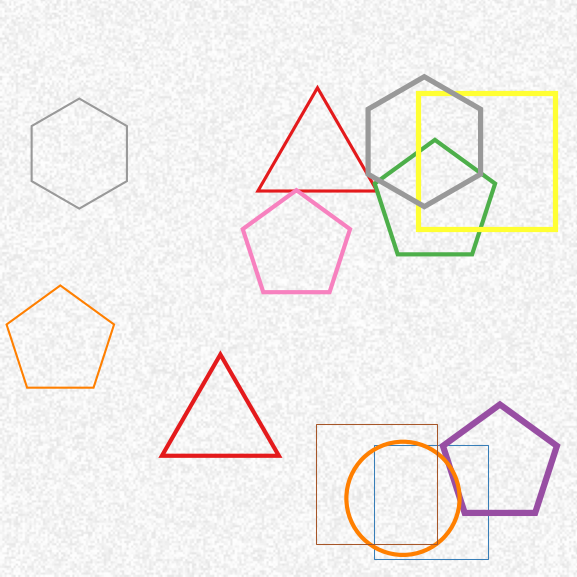[{"shape": "triangle", "thickness": 1.5, "radius": 0.6, "center": [0.55, 0.728]}, {"shape": "triangle", "thickness": 2, "radius": 0.58, "center": [0.382, 0.268]}, {"shape": "square", "thickness": 0.5, "radius": 0.49, "center": [0.746, 0.13]}, {"shape": "pentagon", "thickness": 2, "radius": 0.55, "center": [0.753, 0.647]}, {"shape": "pentagon", "thickness": 3, "radius": 0.52, "center": [0.866, 0.195]}, {"shape": "circle", "thickness": 2, "radius": 0.49, "center": [0.698, 0.136]}, {"shape": "pentagon", "thickness": 1, "radius": 0.49, "center": [0.104, 0.407]}, {"shape": "square", "thickness": 2.5, "radius": 0.59, "center": [0.842, 0.721]}, {"shape": "square", "thickness": 0.5, "radius": 0.52, "center": [0.652, 0.161]}, {"shape": "pentagon", "thickness": 2, "radius": 0.49, "center": [0.513, 0.572]}, {"shape": "hexagon", "thickness": 2.5, "radius": 0.56, "center": [0.735, 0.754]}, {"shape": "hexagon", "thickness": 1, "radius": 0.48, "center": [0.137, 0.733]}]